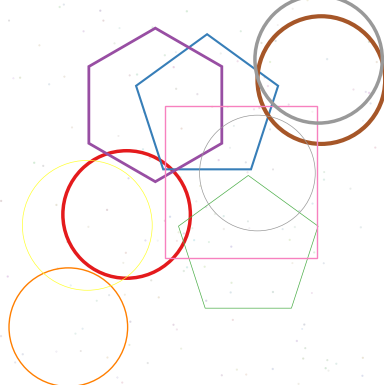[{"shape": "circle", "thickness": 2.5, "radius": 0.83, "center": [0.329, 0.443]}, {"shape": "pentagon", "thickness": 1.5, "radius": 0.97, "center": [0.538, 0.717]}, {"shape": "pentagon", "thickness": 0.5, "radius": 0.95, "center": [0.645, 0.354]}, {"shape": "hexagon", "thickness": 2, "radius": 1.0, "center": [0.403, 0.727]}, {"shape": "circle", "thickness": 1, "radius": 0.77, "center": [0.177, 0.15]}, {"shape": "circle", "thickness": 0.5, "radius": 0.84, "center": [0.227, 0.415]}, {"shape": "circle", "thickness": 3, "radius": 0.83, "center": [0.835, 0.792]}, {"shape": "square", "thickness": 1, "radius": 0.99, "center": [0.626, 0.527]}, {"shape": "circle", "thickness": 2.5, "radius": 0.83, "center": [0.828, 0.846]}, {"shape": "circle", "thickness": 0.5, "radius": 0.75, "center": [0.669, 0.551]}]